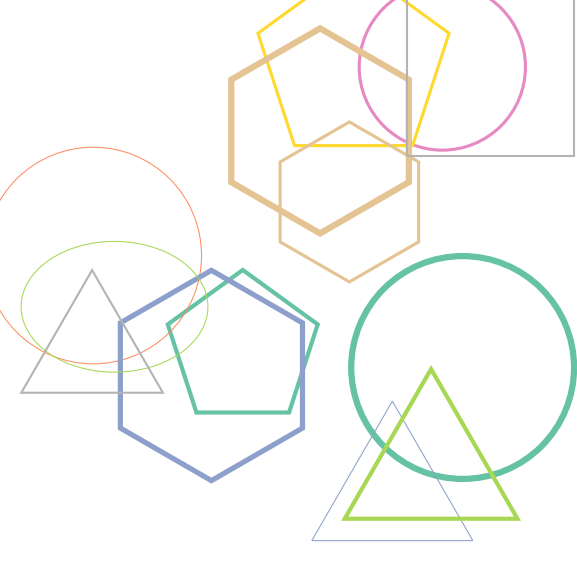[{"shape": "pentagon", "thickness": 2, "radius": 0.68, "center": [0.42, 0.395]}, {"shape": "circle", "thickness": 3, "radius": 0.96, "center": [0.801, 0.363]}, {"shape": "circle", "thickness": 0.5, "radius": 0.94, "center": [0.161, 0.557]}, {"shape": "triangle", "thickness": 0.5, "radius": 0.81, "center": [0.679, 0.143]}, {"shape": "hexagon", "thickness": 2.5, "radius": 0.91, "center": [0.366, 0.349]}, {"shape": "circle", "thickness": 1.5, "radius": 0.72, "center": [0.766, 0.883]}, {"shape": "triangle", "thickness": 2, "radius": 0.86, "center": [0.746, 0.187]}, {"shape": "oval", "thickness": 0.5, "radius": 0.81, "center": [0.198, 0.468]}, {"shape": "pentagon", "thickness": 1.5, "radius": 0.87, "center": [0.612, 0.888]}, {"shape": "hexagon", "thickness": 3, "radius": 0.89, "center": [0.554, 0.772]}, {"shape": "hexagon", "thickness": 1.5, "radius": 0.69, "center": [0.605, 0.649]}, {"shape": "square", "thickness": 1, "radius": 0.72, "center": [0.849, 0.874]}, {"shape": "triangle", "thickness": 1, "radius": 0.71, "center": [0.159, 0.39]}]